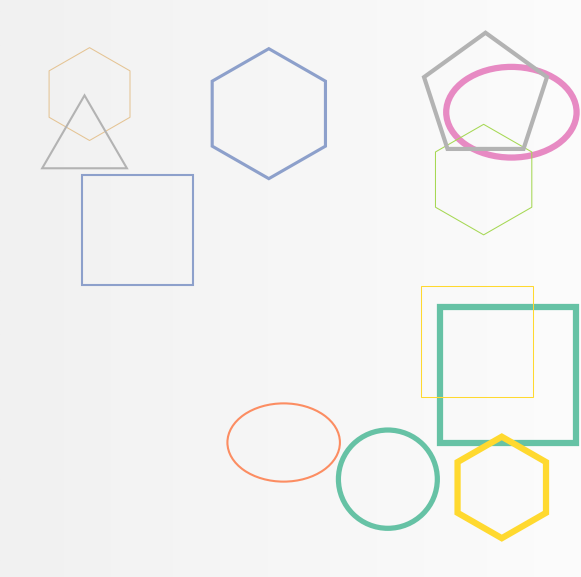[{"shape": "square", "thickness": 3, "radius": 0.59, "center": [0.874, 0.35]}, {"shape": "circle", "thickness": 2.5, "radius": 0.43, "center": [0.667, 0.169]}, {"shape": "oval", "thickness": 1, "radius": 0.48, "center": [0.488, 0.233]}, {"shape": "square", "thickness": 1, "radius": 0.48, "center": [0.237, 0.601]}, {"shape": "hexagon", "thickness": 1.5, "radius": 0.56, "center": [0.462, 0.802]}, {"shape": "oval", "thickness": 3, "radius": 0.56, "center": [0.88, 0.805]}, {"shape": "hexagon", "thickness": 0.5, "radius": 0.48, "center": [0.832, 0.688]}, {"shape": "hexagon", "thickness": 3, "radius": 0.44, "center": [0.863, 0.155]}, {"shape": "square", "thickness": 0.5, "radius": 0.48, "center": [0.821, 0.408]}, {"shape": "hexagon", "thickness": 0.5, "radius": 0.4, "center": [0.154, 0.836]}, {"shape": "pentagon", "thickness": 2, "radius": 0.56, "center": [0.835, 0.831]}, {"shape": "triangle", "thickness": 1, "radius": 0.42, "center": [0.145, 0.75]}]